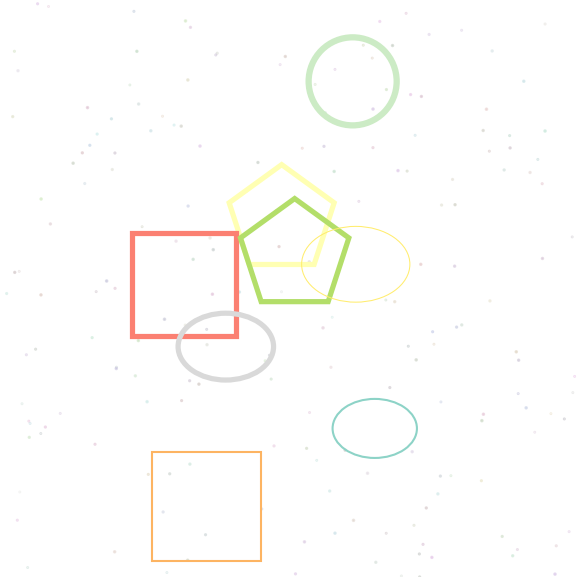[{"shape": "oval", "thickness": 1, "radius": 0.37, "center": [0.649, 0.257]}, {"shape": "pentagon", "thickness": 2.5, "radius": 0.48, "center": [0.488, 0.618]}, {"shape": "square", "thickness": 2.5, "radius": 0.45, "center": [0.318, 0.507]}, {"shape": "square", "thickness": 1, "radius": 0.47, "center": [0.358, 0.122]}, {"shape": "pentagon", "thickness": 2.5, "radius": 0.49, "center": [0.51, 0.557]}, {"shape": "oval", "thickness": 2.5, "radius": 0.41, "center": [0.391, 0.399]}, {"shape": "circle", "thickness": 3, "radius": 0.38, "center": [0.611, 0.858]}, {"shape": "oval", "thickness": 0.5, "radius": 0.47, "center": [0.616, 0.542]}]